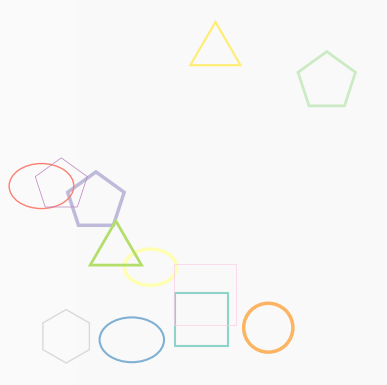[{"shape": "square", "thickness": 1.5, "radius": 0.34, "center": [0.519, 0.17]}, {"shape": "oval", "thickness": 2.5, "radius": 0.34, "center": [0.388, 0.306]}, {"shape": "pentagon", "thickness": 2.5, "radius": 0.38, "center": [0.248, 0.477]}, {"shape": "oval", "thickness": 1, "radius": 0.42, "center": [0.107, 0.517]}, {"shape": "oval", "thickness": 1.5, "radius": 0.42, "center": [0.34, 0.117]}, {"shape": "circle", "thickness": 2.5, "radius": 0.32, "center": [0.692, 0.149]}, {"shape": "triangle", "thickness": 2, "radius": 0.38, "center": [0.299, 0.35]}, {"shape": "square", "thickness": 0.5, "radius": 0.4, "center": [0.529, 0.235]}, {"shape": "hexagon", "thickness": 1, "radius": 0.35, "center": [0.171, 0.127]}, {"shape": "pentagon", "thickness": 0.5, "radius": 0.35, "center": [0.158, 0.519]}, {"shape": "pentagon", "thickness": 2, "radius": 0.39, "center": [0.843, 0.788]}, {"shape": "triangle", "thickness": 1.5, "radius": 0.37, "center": [0.556, 0.868]}]